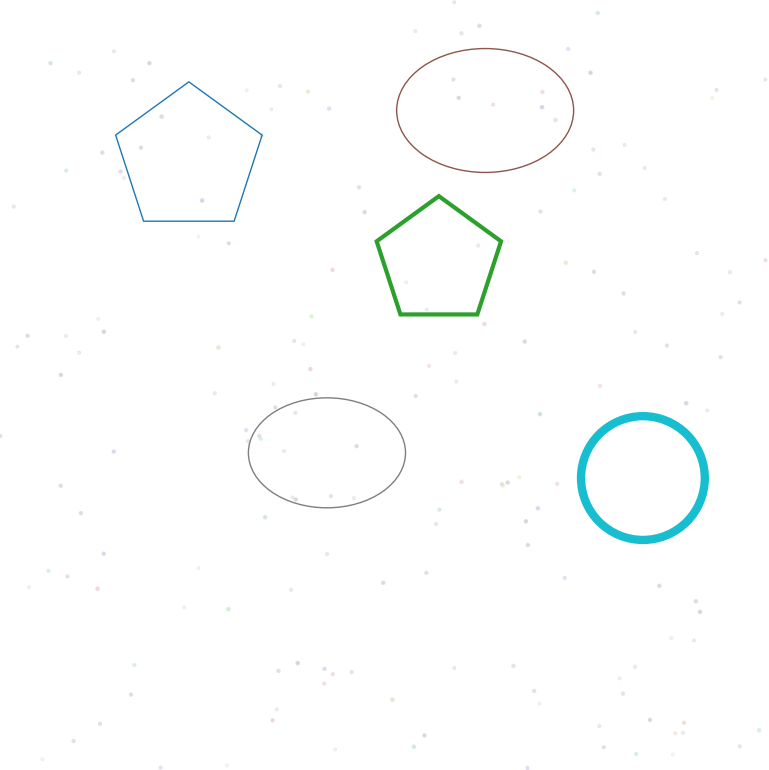[{"shape": "pentagon", "thickness": 0.5, "radius": 0.5, "center": [0.245, 0.794]}, {"shape": "pentagon", "thickness": 1.5, "radius": 0.42, "center": [0.57, 0.66]}, {"shape": "oval", "thickness": 0.5, "radius": 0.57, "center": [0.63, 0.856]}, {"shape": "oval", "thickness": 0.5, "radius": 0.51, "center": [0.425, 0.412]}, {"shape": "circle", "thickness": 3, "radius": 0.4, "center": [0.835, 0.379]}]